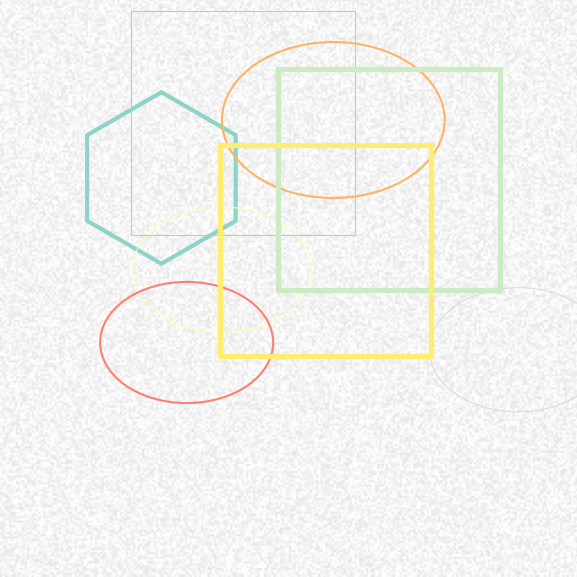[{"shape": "hexagon", "thickness": 2, "radius": 0.74, "center": [0.28, 0.691]}, {"shape": "oval", "thickness": 0.5, "radius": 0.77, "center": [0.384, 0.532]}, {"shape": "oval", "thickness": 1, "radius": 0.75, "center": [0.323, 0.406]}, {"shape": "oval", "thickness": 1, "radius": 0.96, "center": [0.577, 0.791]}, {"shape": "square", "thickness": 0.5, "radius": 0.97, "center": [0.421, 0.785]}, {"shape": "oval", "thickness": 0.5, "radius": 0.77, "center": [0.897, 0.393]}, {"shape": "square", "thickness": 2.5, "radius": 0.96, "center": [0.673, 0.688]}, {"shape": "square", "thickness": 2.5, "radius": 0.92, "center": [0.563, 0.566]}]